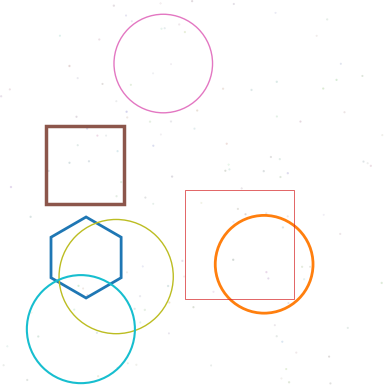[{"shape": "hexagon", "thickness": 2, "radius": 0.53, "center": [0.224, 0.331]}, {"shape": "circle", "thickness": 2, "radius": 0.63, "center": [0.686, 0.314]}, {"shape": "square", "thickness": 0.5, "radius": 0.71, "center": [0.622, 0.366]}, {"shape": "square", "thickness": 2.5, "radius": 0.51, "center": [0.22, 0.572]}, {"shape": "circle", "thickness": 1, "radius": 0.64, "center": [0.424, 0.835]}, {"shape": "circle", "thickness": 1, "radius": 0.74, "center": [0.302, 0.282]}, {"shape": "circle", "thickness": 1.5, "radius": 0.7, "center": [0.21, 0.145]}]